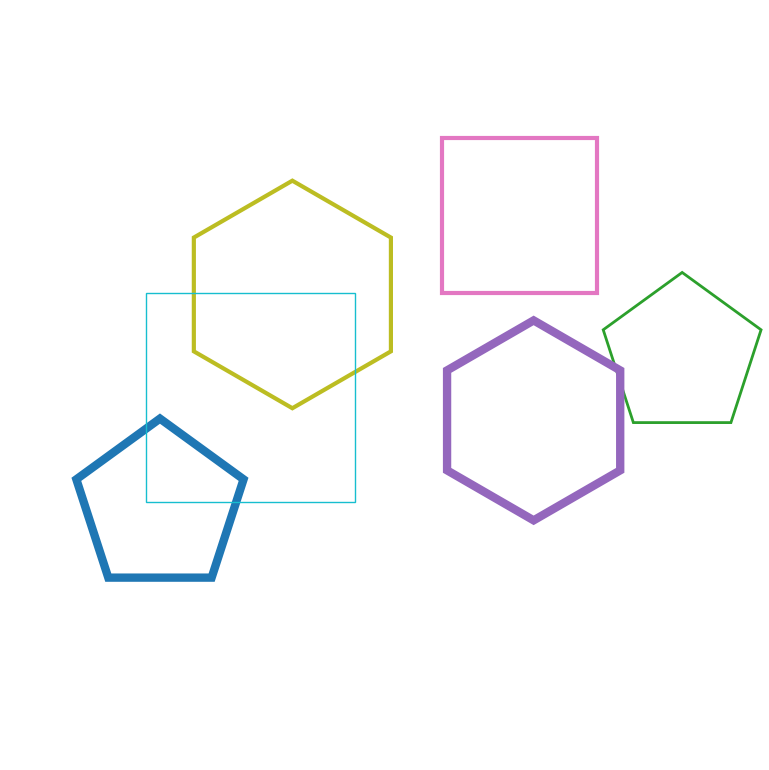[{"shape": "pentagon", "thickness": 3, "radius": 0.57, "center": [0.208, 0.342]}, {"shape": "pentagon", "thickness": 1, "radius": 0.54, "center": [0.886, 0.538]}, {"shape": "hexagon", "thickness": 3, "radius": 0.65, "center": [0.693, 0.454]}, {"shape": "square", "thickness": 1.5, "radius": 0.51, "center": [0.675, 0.72]}, {"shape": "hexagon", "thickness": 1.5, "radius": 0.74, "center": [0.38, 0.618]}, {"shape": "square", "thickness": 0.5, "radius": 0.68, "center": [0.326, 0.484]}]